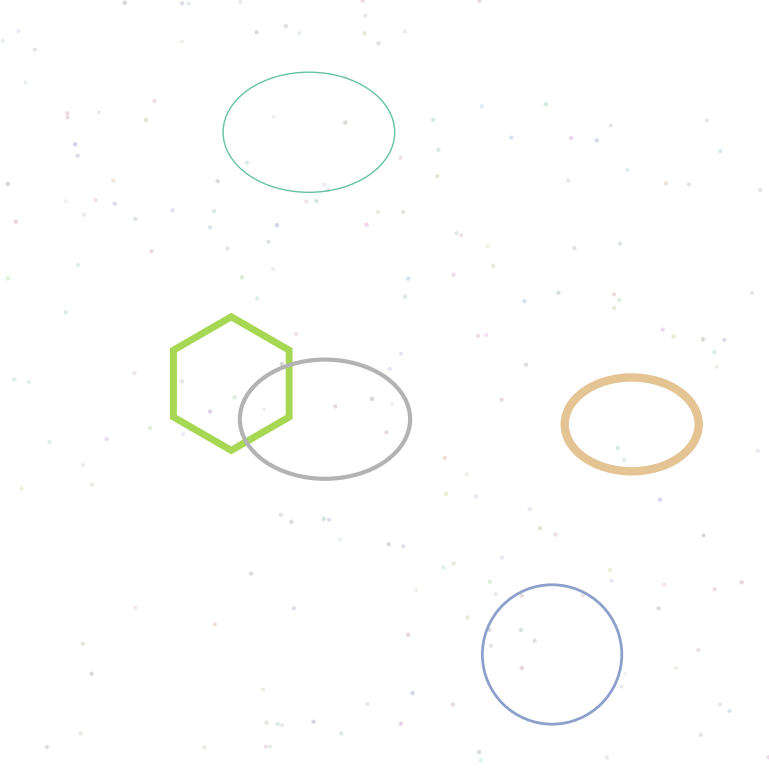[{"shape": "oval", "thickness": 0.5, "radius": 0.56, "center": [0.401, 0.828]}, {"shape": "circle", "thickness": 1, "radius": 0.45, "center": [0.717, 0.15]}, {"shape": "hexagon", "thickness": 2.5, "radius": 0.43, "center": [0.3, 0.502]}, {"shape": "oval", "thickness": 3, "radius": 0.44, "center": [0.82, 0.449]}, {"shape": "oval", "thickness": 1.5, "radius": 0.55, "center": [0.422, 0.456]}]